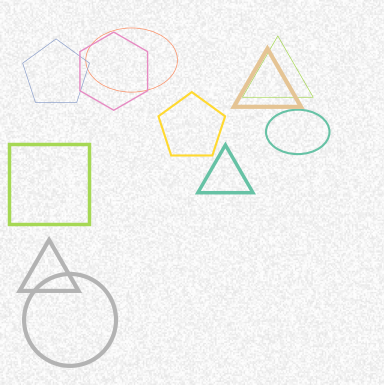[{"shape": "oval", "thickness": 1.5, "radius": 0.41, "center": [0.773, 0.657]}, {"shape": "triangle", "thickness": 2.5, "radius": 0.41, "center": [0.585, 0.541]}, {"shape": "oval", "thickness": 0.5, "radius": 0.6, "center": [0.342, 0.844]}, {"shape": "pentagon", "thickness": 0.5, "radius": 0.46, "center": [0.146, 0.808]}, {"shape": "hexagon", "thickness": 1, "radius": 0.51, "center": [0.295, 0.815]}, {"shape": "triangle", "thickness": 0.5, "radius": 0.53, "center": [0.722, 0.8]}, {"shape": "square", "thickness": 2.5, "radius": 0.52, "center": [0.127, 0.522]}, {"shape": "pentagon", "thickness": 1.5, "radius": 0.46, "center": [0.498, 0.67]}, {"shape": "triangle", "thickness": 3, "radius": 0.5, "center": [0.695, 0.773]}, {"shape": "circle", "thickness": 3, "radius": 0.6, "center": [0.182, 0.169]}, {"shape": "triangle", "thickness": 3, "radius": 0.44, "center": [0.127, 0.289]}]